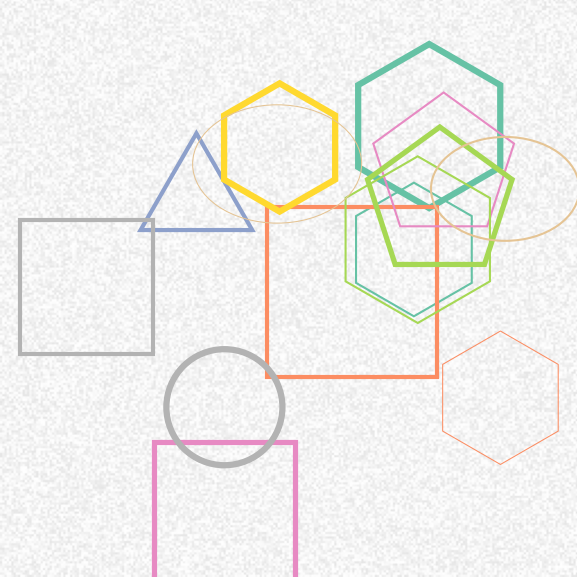[{"shape": "hexagon", "thickness": 1, "radius": 0.58, "center": [0.717, 0.567]}, {"shape": "hexagon", "thickness": 3, "radius": 0.71, "center": [0.743, 0.781]}, {"shape": "hexagon", "thickness": 0.5, "radius": 0.58, "center": [0.867, 0.31]}, {"shape": "square", "thickness": 2, "radius": 0.74, "center": [0.61, 0.493]}, {"shape": "triangle", "thickness": 2, "radius": 0.56, "center": [0.34, 0.657]}, {"shape": "pentagon", "thickness": 1, "radius": 0.64, "center": [0.768, 0.711]}, {"shape": "square", "thickness": 2.5, "radius": 0.61, "center": [0.388, 0.112]}, {"shape": "pentagon", "thickness": 2.5, "radius": 0.66, "center": [0.762, 0.648]}, {"shape": "hexagon", "thickness": 1, "radius": 0.72, "center": [0.723, 0.584]}, {"shape": "hexagon", "thickness": 3, "radius": 0.56, "center": [0.484, 0.744]}, {"shape": "oval", "thickness": 1, "radius": 0.64, "center": [0.875, 0.672]}, {"shape": "oval", "thickness": 0.5, "radius": 0.73, "center": [0.48, 0.715]}, {"shape": "square", "thickness": 2, "radius": 0.58, "center": [0.149, 0.502]}, {"shape": "circle", "thickness": 3, "radius": 0.5, "center": [0.389, 0.294]}]